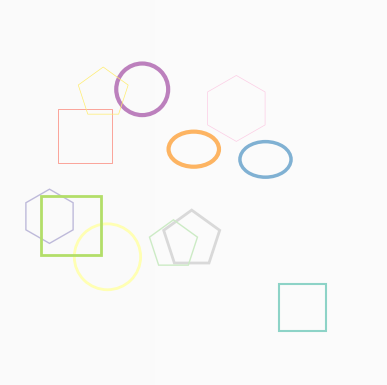[{"shape": "square", "thickness": 1.5, "radius": 0.3, "center": [0.781, 0.2]}, {"shape": "circle", "thickness": 2, "radius": 0.43, "center": [0.277, 0.333]}, {"shape": "hexagon", "thickness": 1, "radius": 0.35, "center": [0.128, 0.438]}, {"shape": "square", "thickness": 0.5, "radius": 0.35, "center": [0.219, 0.647]}, {"shape": "oval", "thickness": 2.5, "radius": 0.33, "center": [0.685, 0.586]}, {"shape": "oval", "thickness": 3, "radius": 0.33, "center": [0.5, 0.613]}, {"shape": "square", "thickness": 2, "radius": 0.39, "center": [0.184, 0.414]}, {"shape": "hexagon", "thickness": 0.5, "radius": 0.43, "center": [0.61, 0.718]}, {"shape": "pentagon", "thickness": 2, "radius": 0.38, "center": [0.495, 0.378]}, {"shape": "circle", "thickness": 3, "radius": 0.33, "center": [0.367, 0.768]}, {"shape": "pentagon", "thickness": 1, "radius": 0.33, "center": [0.448, 0.364]}, {"shape": "pentagon", "thickness": 0.5, "radius": 0.34, "center": [0.266, 0.758]}]